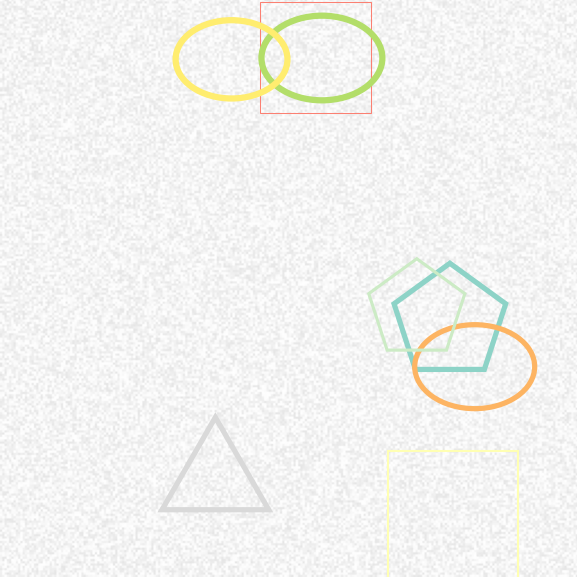[{"shape": "pentagon", "thickness": 2.5, "radius": 0.51, "center": [0.779, 0.442]}, {"shape": "square", "thickness": 1, "radius": 0.56, "center": [0.785, 0.106]}, {"shape": "square", "thickness": 0.5, "radius": 0.48, "center": [0.547, 0.9]}, {"shape": "oval", "thickness": 2.5, "radius": 0.52, "center": [0.822, 0.364]}, {"shape": "oval", "thickness": 3, "radius": 0.52, "center": [0.557, 0.899]}, {"shape": "triangle", "thickness": 2.5, "radius": 0.53, "center": [0.373, 0.17]}, {"shape": "pentagon", "thickness": 1.5, "radius": 0.44, "center": [0.722, 0.464]}, {"shape": "oval", "thickness": 3, "radius": 0.48, "center": [0.401, 0.896]}]